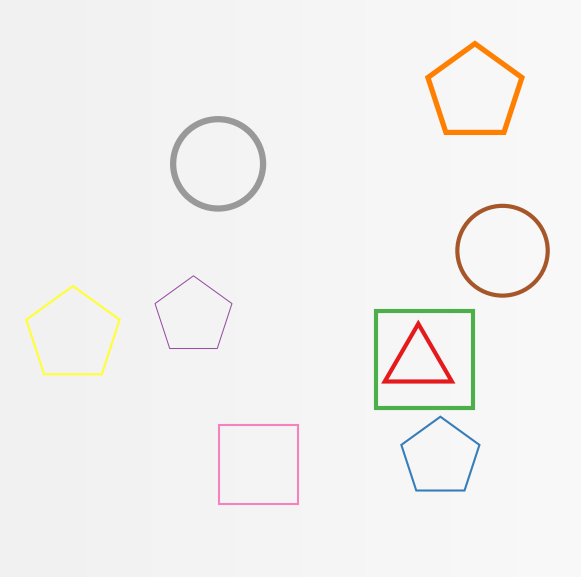[{"shape": "triangle", "thickness": 2, "radius": 0.33, "center": [0.72, 0.372]}, {"shape": "pentagon", "thickness": 1, "radius": 0.35, "center": [0.758, 0.207]}, {"shape": "square", "thickness": 2, "radius": 0.42, "center": [0.73, 0.377]}, {"shape": "pentagon", "thickness": 0.5, "radius": 0.35, "center": [0.333, 0.452]}, {"shape": "pentagon", "thickness": 2.5, "radius": 0.42, "center": [0.817, 0.839]}, {"shape": "pentagon", "thickness": 1, "radius": 0.42, "center": [0.125, 0.419]}, {"shape": "circle", "thickness": 2, "radius": 0.39, "center": [0.865, 0.565]}, {"shape": "square", "thickness": 1, "radius": 0.34, "center": [0.445, 0.195]}, {"shape": "circle", "thickness": 3, "radius": 0.39, "center": [0.375, 0.715]}]